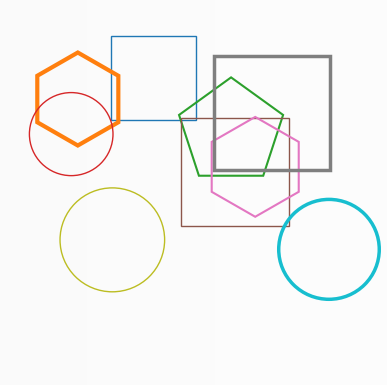[{"shape": "square", "thickness": 1, "radius": 0.55, "center": [0.395, 0.798]}, {"shape": "hexagon", "thickness": 3, "radius": 0.6, "center": [0.201, 0.743]}, {"shape": "pentagon", "thickness": 1.5, "radius": 0.71, "center": [0.596, 0.658]}, {"shape": "circle", "thickness": 1, "radius": 0.54, "center": [0.184, 0.652]}, {"shape": "square", "thickness": 1, "radius": 0.7, "center": [0.607, 0.553]}, {"shape": "hexagon", "thickness": 1.5, "radius": 0.65, "center": [0.659, 0.567]}, {"shape": "square", "thickness": 2.5, "radius": 0.75, "center": [0.703, 0.707]}, {"shape": "circle", "thickness": 1, "radius": 0.67, "center": [0.29, 0.377]}, {"shape": "circle", "thickness": 2.5, "radius": 0.65, "center": [0.849, 0.352]}]